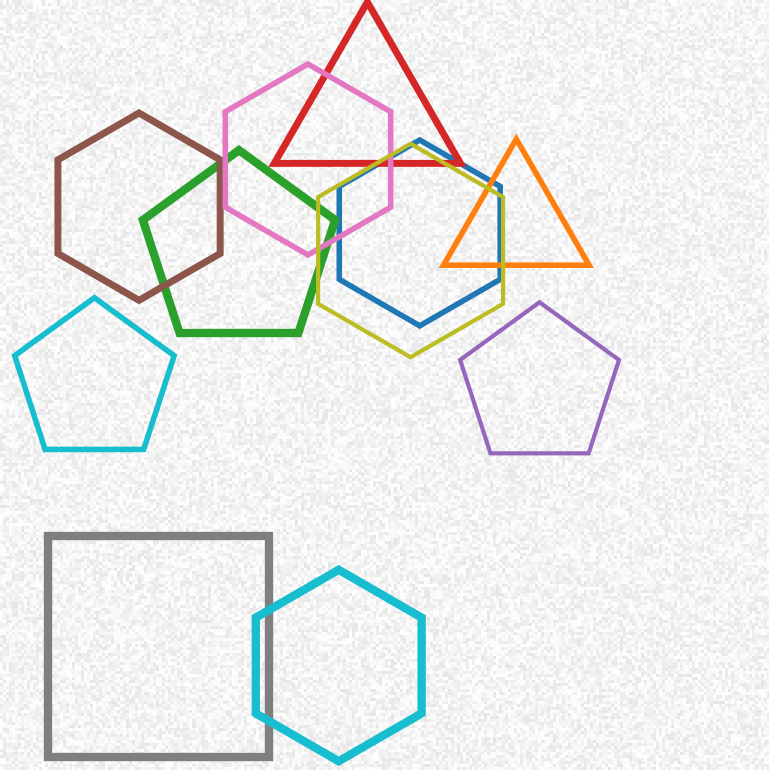[{"shape": "hexagon", "thickness": 2, "radius": 0.6, "center": [0.545, 0.698]}, {"shape": "triangle", "thickness": 2, "radius": 0.55, "center": [0.671, 0.71]}, {"shape": "pentagon", "thickness": 3, "radius": 0.66, "center": [0.31, 0.674]}, {"shape": "triangle", "thickness": 2.5, "radius": 0.7, "center": [0.477, 0.858]}, {"shape": "pentagon", "thickness": 1.5, "radius": 0.54, "center": [0.701, 0.499]}, {"shape": "hexagon", "thickness": 2.5, "radius": 0.61, "center": [0.181, 0.732]}, {"shape": "hexagon", "thickness": 2, "radius": 0.62, "center": [0.4, 0.793]}, {"shape": "square", "thickness": 3, "radius": 0.72, "center": [0.206, 0.16]}, {"shape": "hexagon", "thickness": 1.5, "radius": 0.69, "center": [0.533, 0.675]}, {"shape": "pentagon", "thickness": 2, "radius": 0.54, "center": [0.123, 0.504]}, {"shape": "hexagon", "thickness": 3, "radius": 0.62, "center": [0.44, 0.136]}]